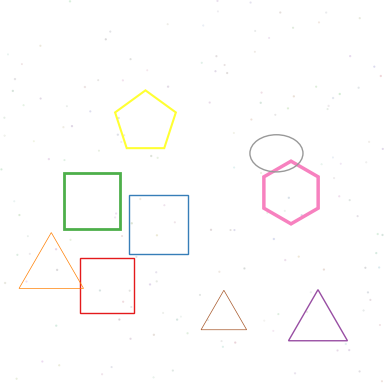[{"shape": "square", "thickness": 1, "radius": 0.35, "center": [0.278, 0.258]}, {"shape": "square", "thickness": 1, "radius": 0.38, "center": [0.412, 0.416]}, {"shape": "square", "thickness": 2, "radius": 0.37, "center": [0.239, 0.478]}, {"shape": "triangle", "thickness": 1, "radius": 0.44, "center": [0.826, 0.159]}, {"shape": "triangle", "thickness": 0.5, "radius": 0.48, "center": [0.133, 0.299]}, {"shape": "pentagon", "thickness": 1.5, "radius": 0.41, "center": [0.378, 0.682]}, {"shape": "triangle", "thickness": 0.5, "radius": 0.34, "center": [0.581, 0.178]}, {"shape": "hexagon", "thickness": 2.5, "radius": 0.41, "center": [0.756, 0.5]}, {"shape": "oval", "thickness": 1, "radius": 0.34, "center": [0.718, 0.602]}]